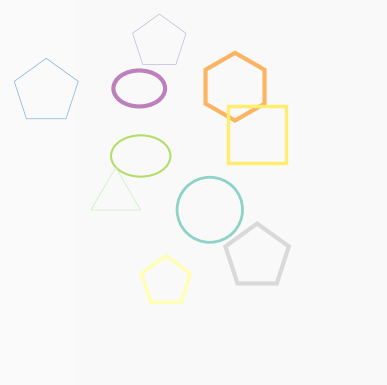[{"shape": "circle", "thickness": 2, "radius": 0.42, "center": [0.541, 0.455]}, {"shape": "pentagon", "thickness": 2.5, "radius": 0.33, "center": [0.428, 0.269]}, {"shape": "pentagon", "thickness": 0.5, "radius": 0.36, "center": [0.411, 0.891]}, {"shape": "pentagon", "thickness": 0.5, "radius": 0.43, "center": [0.119, 0.762]}, {"shape": "hexagon", "thickness": 3, "radius": 0.44, "center": [0.607, 0.775]}, {"shape": "oval", "thickness": 1.5, "radius": 0.38, "center": [0.363, 0.595]}, {"shape": "pentagon", "thickness": 3, "radius": 0.43, "center": [0.664, 0.333]}, {"shape": "oval", "thickness": 3, "radius": 0.33, "center": [0.359, 0.77]}, {"shape": "triangle", "thickness": 0.5, "radius": 0.37, "center": [0.299, 0.492]}, {"shape": "square", "thickness": 2.5, "radius": 0.37, "center": [0.664, 0.652]}]